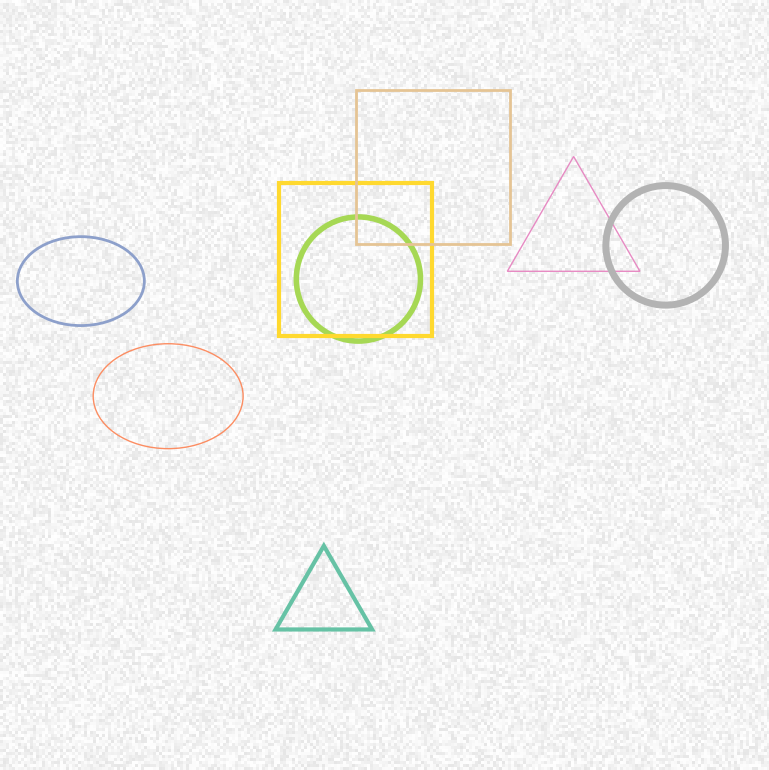[{"shape": "triangle", "thickness": 1.5, "radius": 0.36, "center": [0.421, 0.219]}, {"shape": "oval", "thickness": 0.5, "radius": 0.49, "center": [0.218, 0.485]}, {"shape": "oval", "thickness": 1, "radius": 0.41, "center": [0.105, 0.635]}, {"shape": "triangle", "thickness": 0.5, "radius": 0.5, "center": [0.745, 0.697]}, {"shape": "circle", "thickness": 2, "radius": 0.4, "center": [0.465, 0.638]}, {"shape": "square", "thickness": 1.5, "radius": 0.5, "center": [0.462, 0.663]}, {"shape": "square", "thickness": 1, "radius": 0.5, "center": [0.563, 0.783]}, {"shape": "circle", "thickness": 2.5, "radius": 0.39, "center": [0.865, 0.681]}]